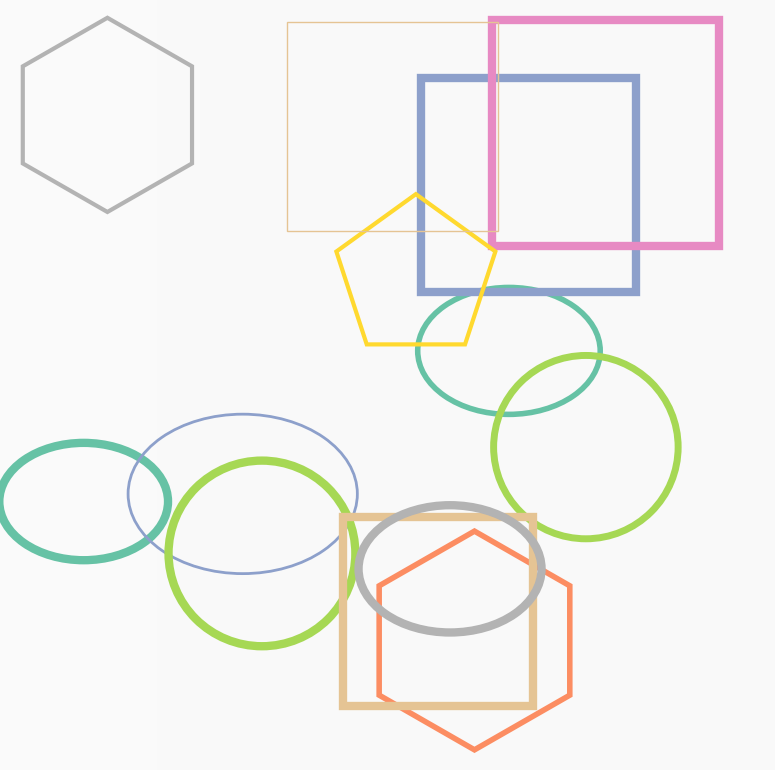[{"shape": "oval", "thickness": 3, "radius": 0.54, "center": [0.108, 0.349]}, {"shape": "oval", "thickness": 2, "radius": 0.59, "center": [0.657, 0.544]}, {"shape": "hexagon", "thickness": 2, "radius": 0.71, "center": [0.612, 0.168]}, {"shape": "oval", "thickness": 1, "radius": 0.74, "center": [0.313, 0.359]}, {"shape": "square", "thickness": 3, "radius": 0.69, "center": [0.682, 0.76]}, {"shape": "square", "thickness": 3, "radius": 0.73, "center": [0.782, 0.827]}, {"shape": "circle", "thickness": 3, "radius": 0.6, "center": [0.338, 0.281]}, {"shape": "circle", "thickness": 2.5, "radius": 0.6, "center": [0.756, 0.419]}, {"shape": "pentagon", "thickness": 1.5, "radius": 0.54, "center": [0.537, 0.64]}, {"shape": "square", "thickness": 0.5, "radius": 0.68, "center": [0.506, 0.836]}, {"shape": "square", "thickness": 3, "radius": 0.61, "center": [0.565, 0.206]}, {"shape": "oval", "thickness": 3, "radius": 0.59, "center": [0.581, 0.261]}, {"shape": "hexagon", "thickness": 1.5, "radius": 0.63, "center": [0.139, 0.851]}]